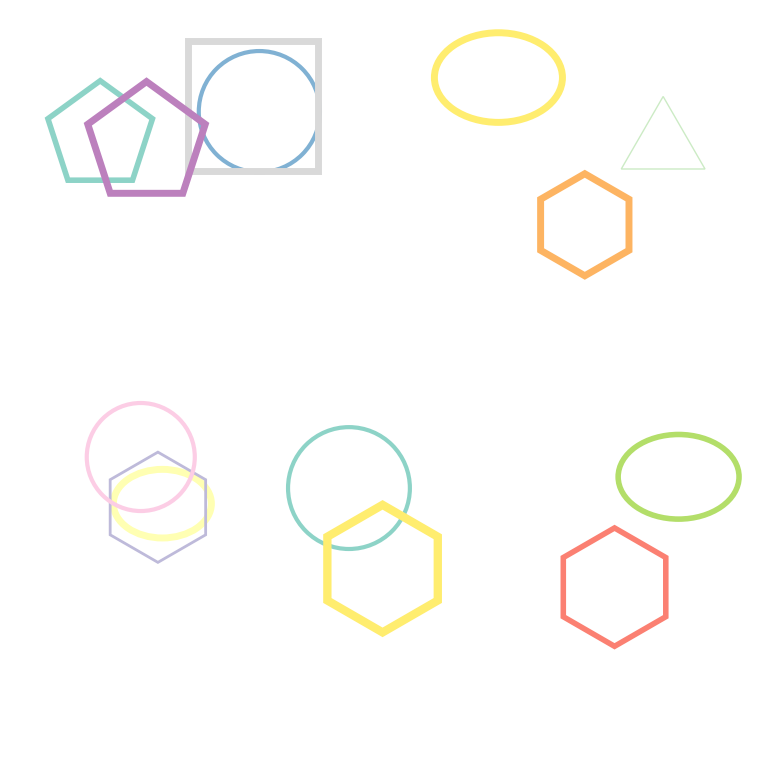[{"shape": "circle", "thickness": 1.5, "radius": 0.4, "center": [0.453, 0.366]}, {"shape": "pentagon", "thickness": 2, "radius": 0.36, "center": [0.13, 0.824]}, {"shape": "oval", "thickness": 2.5, "radius": 0.32, "center": [0.211, 0.346]}, {"shape": "hexagon", "thickness": 1, "radius": 0.36, "center": [0.205, 0.341]}, {"shape": "hexagon", "thickness": 2, "radius": 0.38, "center": [0.798, 0.237]}, {"shape": "circle", "thickness": 1.5, "radius": 0.39, "center": [0.337, 0.855]}, {"shape": "hexagon", "thickness": 2.5, "radius": 0.33, "center": [0.759, 0.708]}, {"shape": "oval", "thickness": 2, "radius": 0.39, "center": [0.881, 0.381]}, {"shape": "circle", "thickness": 1.5, "radius": 0.35, "center": [0.183, 0.406]}, {"shape": "square", "thickness": 2.5, "radius": 0.42, "center": [0.329, 0.862]}, {"shape": "pentagon", "thickness": 2.5, "radius": 0.4, "center": [0.19, 0.814]}, {"shape": "triangle", "thickness": 0.5, "radius": 0.31, "center": [0.861, 0.812]}, {"shape": "oval", "thickness": 2.5, "radius": 0.42, "center": [0.647, 0.899]}, {"shape": "hexagon", "thickness": 3, "radius": 0.41, "center": [0.497, 0.262]}]